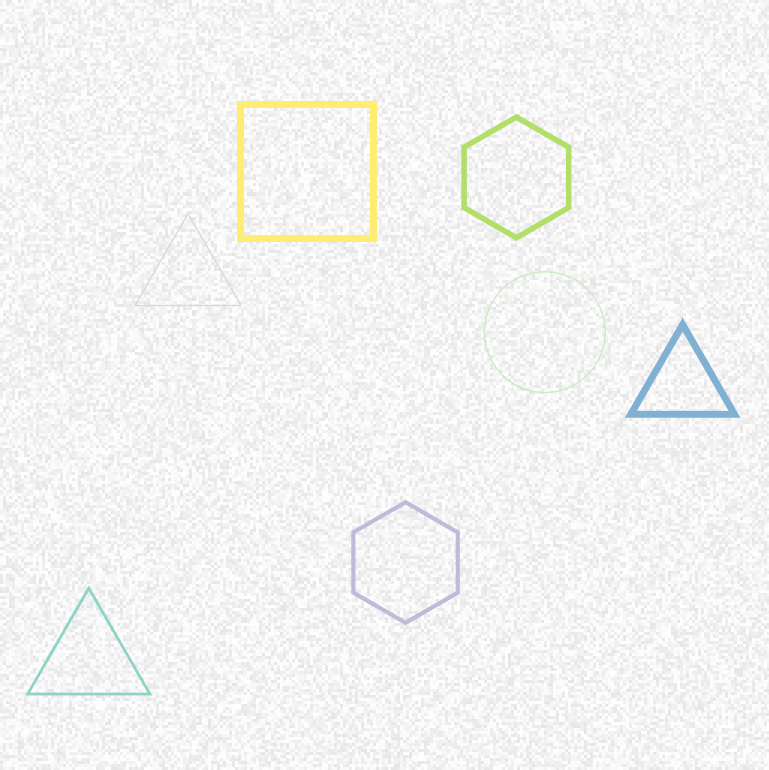[{"shape": "triangle", "thickness": 1, "radius": 0.46, "center": [0.115, 0.145]}, {"shape": "hexagon", "thickness": 1.5, "radius": 0.39, "center": [0.527, 0.269]}, {"shape": "triangle", "thickness": 2.5, "radius": 0.39, "center": [0.887, 0.501]}, {"shape": "hexagon", "thickness": 2, "radius": 0.39, "center": [0.671, 0.77]}, {"shape": "triangle", "thickness": 0.5, "radius": 0.4, "center": [0.244, 0.643]}, {"shape": "circle", "thickness": 0.5, "radius": 0.39, "center": [0.708, 0.569]}, {"shape": "square", "thickness": 2.5, "radius": 0.43, "center": [0.398, 0.778]}]